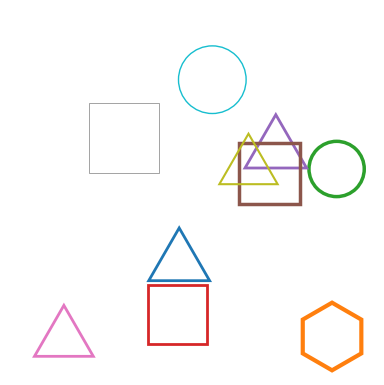[{"shape": "triangle", "thickness": 2, "radius": 0.46, "center": [0.465, 0.317]}, {"shape": "hexagon", "thickness": 3, "radius": 0.44, "center": [0.862, 0.126]}, {"shape": "circle", "thickness": 2.5, "radius": 0.36, "center": [0.874, 0.561]}, {"shape": "square", "thickness": 2, "radius": 0.38, "center": [0.461, 0.182]}, {"shape": "triangle", "thickness": 2, "radius": 0.46, "center": [0.716, 0.61]}, {"shape": "square", "thickness": 2.5, "radius": 0.39, "center": [0.7, 0.548]}, {"shape": "triangle", "thickness": 2, "radius": 0.44, "center": [0.166, 0.119]}, {"shape": "square", "thickness": 0.5, "radius": 0.46, "center": [0.322, 0.642]}, {"shape": "triangle", "thickness": 1.5, "radius": 0.44, "center": [0.645, 0.565]}, {"shape": "circle", "thickness": 1, "radius": 0.44, "center": [0.551, 0.793]}]